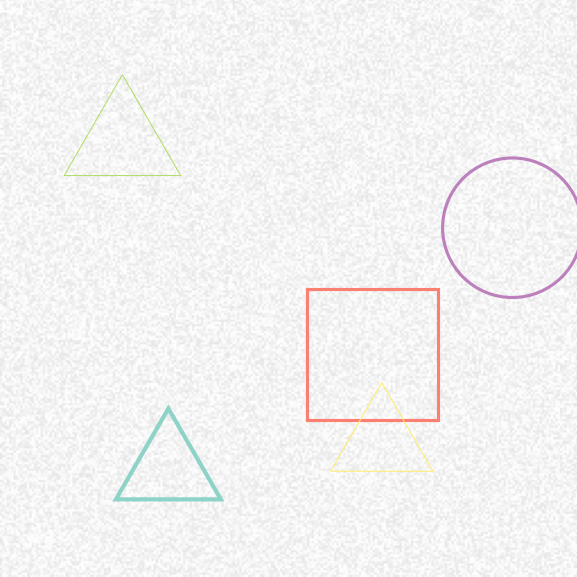[{"shape": "triangle", "thickness": 2, "radius": 0.52, "center": [0.292, 0.187]}, {"shape": "square", "thickness": 1.5, "radius": 0.57, "center": [0.644, 0.386]}, {"shape": "triangle", "thickness": 0.5, "radius": 0.58, "center": [0.212, 0.753]}, {"shape": "circle", "thickness": 1.5, "radius": 0.6, "center": [0.887, 0.605]}, {"shape": "triangle", "thickness": 0.5, "radius": 0.51, "center": [0.661, 0.234]}]